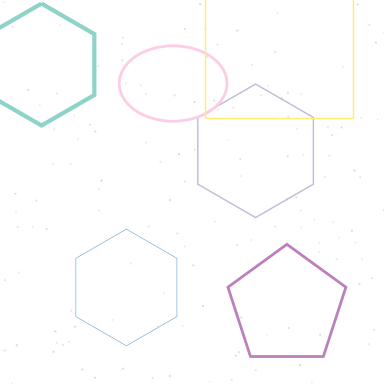[{"shape": "hexagon", "thickness": 3, "radius": 0.79, "center": [0.108, 0.832]}, {"shape": "hexagon", "thickness": 1, "radius": 0.87, "center": [0.664, 0.608]}, {"shape": "hexagon", "thickness": 0.5, "radius": 0.76, "center": [0.328, 0.253]}, {"shape": "oval", "thickness": 2, "radius": 0.7, "center": [0.45, 0.783]}, {"shape": "pentagon", "thickness": 2, "radius": 0.81, "center": [0.745, 0.204]}, {"shape": "square", "thickness": 1, "radius": 0.96, "center": [0.725, 0.886]}]